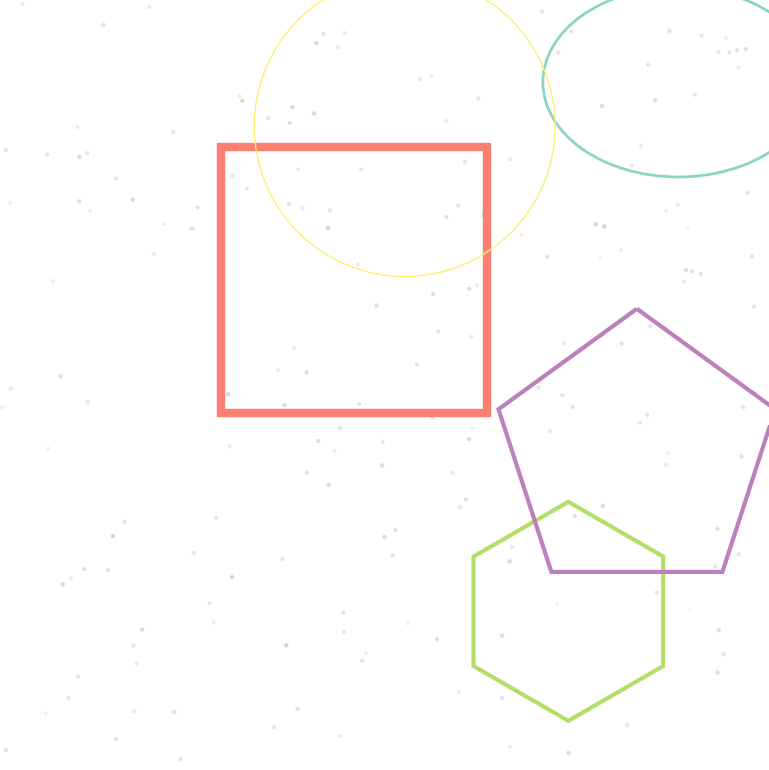[{"shape": "oval", "thickness": 1, "radius": 0.88, "center": [0.881, 0.893]}, {"shape": "square", "thickness": 3, "radius": 0.86, "center": [0.459, 0.636]}, {"shape": "hexagon", "thickness": 1.5, "radius": 0.71, "center": [0.738, 0.206]}, {"shape": "pentagon", "thickness": 1.5, "radius": 0.94, "center": [0.827, 0.41]}, {"shape": "circle", "thickness": 0.5, "radius": 0.98, "center": [0.526, 0.836]}]